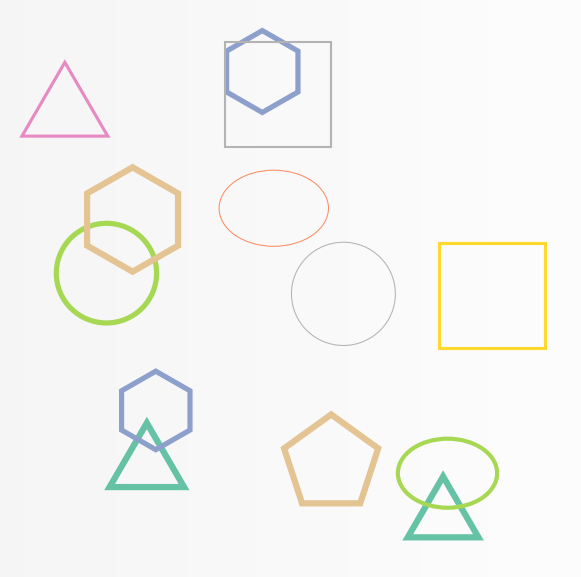[{"shape": "triangle", "thickness": 3, "radius": 0.35, "center": [0.762, 0.104]}, {"shape": "triangle", "thickness": 3, "radius": 0.37, "center": [0.253, 0.193]}, {"shape": "oval", "thickness": 0.5, "radius": 0.47, "center": [0.471, 0.639]}, {"shape": "hexagon", "thickness": 2.5, "radius": 0.34, "center": [0.268, 0.288]}, {"shape": "hexagon", "thickness": 2.5, "radius": 0.35, "center": [0.451, 0.875]}, {"shape": "triangle", "thickness": 1.5, "radius": 0.43, "center": [0.112, 0.806]}, {"shape": "circle", "thickness": 2.5, "radius": 0.43, "center": [0.183, 0.526]}, {"shape": "oval", "thickness": 2, "radius": 0.43, "center": [0.77, 0.18]}, {"shape": "square", "thickness": 1.5, "radius": 0.45, "center": [0.847, 0.488]}, {"shape": "pentagon", "thickness": 3, "radius": 0.43, "center": [0.57, 0.196]}, {"shape": "hexagon", "thickness": 3, "radius": 0.45, "center": [0.228, 0.619]}, {"shape": "circle", "thickness": 0.5, "radius": 0.45, "center": [0.591, 0.49]}, {"shape": "square", "thickness": 1, "radius": 0.46, "center": [0.479, 0.836]}]